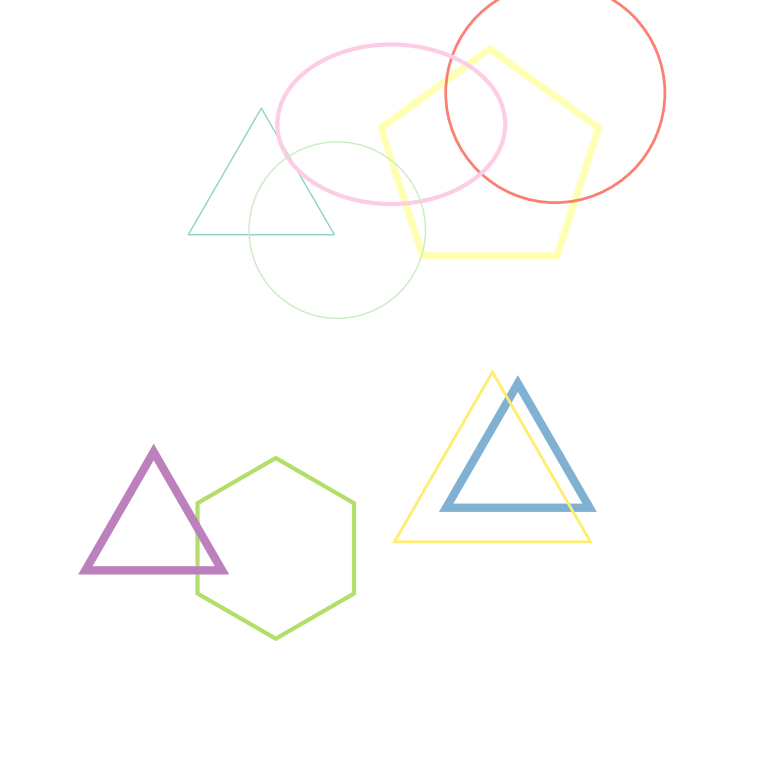[{"shape": "triangle", "thickness": 0.5, "radius": 0.55, "center": [0.339, 0.75]}, {"shape": "pentagon", "thickness": 2.5, "radius": 0.74, "center": [0.636, 0.788]}, {"shape": "circle", "thickness": 1, "radius": 0.71, "center": [0.721, 0.879]}, {"shape": "triangle", "thickness": 3, "radius": 0.54, "center": [0.673, 0.394]}, {"shape": "hexagon", "thickness": 1.5, "radius": 0.59, "center": [0.358, 0.288]}, {"shape": "oval", "thickness": 1.5, "radius": 0.74, "center": [0.508, 0.839]}, {"shape": "triangle", "thickness": 3, "radius": 0.51, "center": [0.2, 0.311]}, {"shape": "circle", "thickness": 0.5, "radius": 0.57, "center": [0.438, 0.701]}, {"shape": "triangle", "thickness": 1, "radius": 0.73, "center": [0.64, 0.37]}]